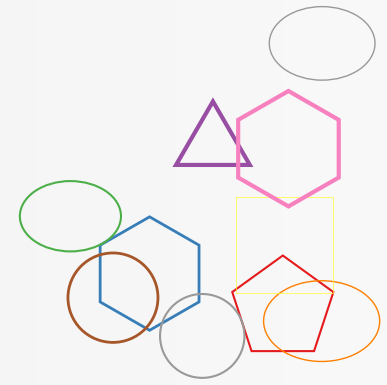[{"shape": "pentagon", "thickness": 1.5, "radius": 0.69, "center": [0.73, 0.199]}, {"shape": "hexagon", "thickness": 2, "radius": 0.74, "center": [0.386, 0.289]}, {"shape": "oval", "thickness": 1.5, "radius": 0.65, "center": [0.182, 0.438]}, {"shape": "triangle", "thickness": 3, "radius": 0.55, "center": [0.55, 0.627]}, {"shape": "oval", "thickness": 1, "radius": 0.75, "center": [0.83, 0.166]}, {"shape": "square", "thickness": 0.5, "radius": 0.62, "center": [0.734, 0.362]}, {"shape": "circle", "thickness": 2, "radius": 0.58, "center": [0.292, 0.227]}, {"shape": "hexagon", "thickness": 3, "radius": 0.75, "center": [0.744, 0.614]}, {"shape": "oval", "thickness": 1, "radius": 0.68, "center": [0.831, 0.887]}, {"shape": "circle", "thickness": 1.5, "radius": 0.54, "center": [0.522, 0.127]}]